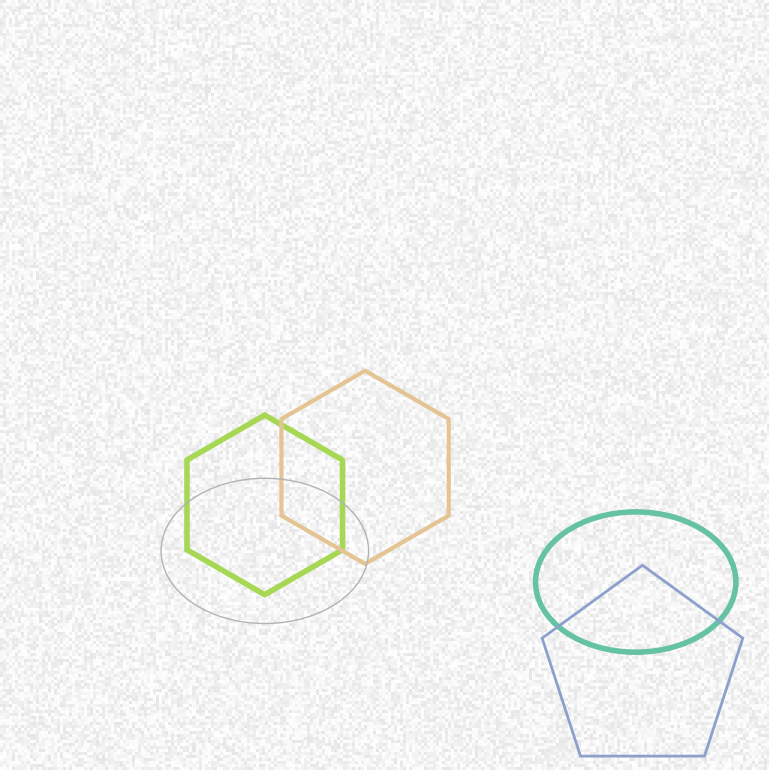[{"shape": "oval", "thickness": 2, "radius": 0.65, "center": [0.826, 0.244]}, {"shape": "pentagon", "thickness": 1, "radius": 0.69, "center": [0.834, 0.129]}, {"shape": "hexagon", "thickness": 2, "radius": 0.58, "center": [0.344, 0.344]}, {"shape": "hexagon", "thickness": 1.5, "radius": 0.63, "center": [0.474, 0.393]}, {"shape": "oval", "thickness": 0.5, "radius": 0.67, "center": [0.344, 0.285]}]